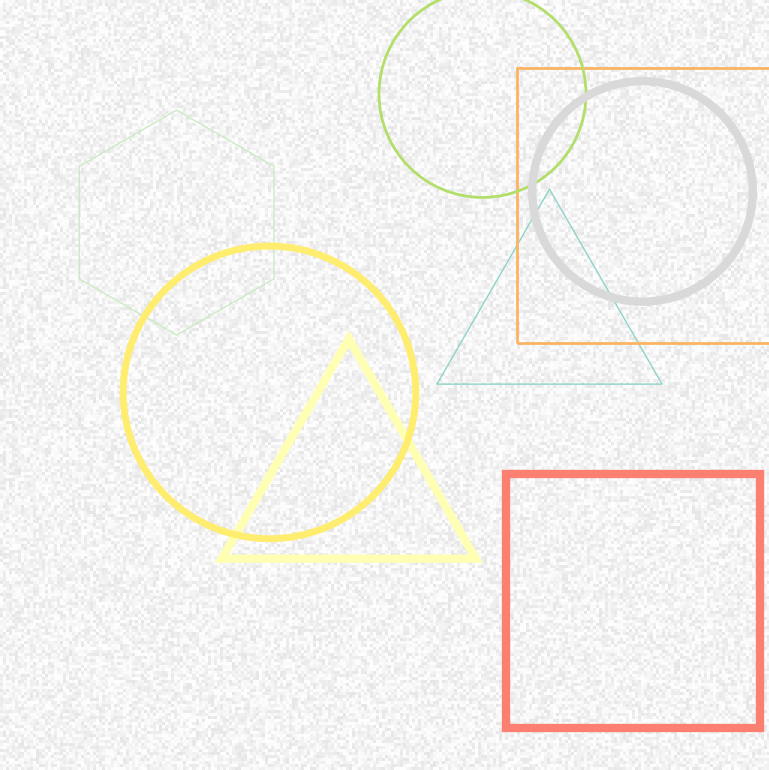[{"shape": "triangle", "thickness": 0.5, "radius": 0.84, "center": [0.714, 0.586]}, {"shape": "triangle", "thickness": 3, "radius": 0.95, "center": [0.453, 0.37]}, {"shape": "square", "thickness": 3, "radius": 0.82, "center": [0.822, 0.219]}, {"shape": "square", "thickness": 1, "radius": 0.89, "center": [0.85, 0.733]}, {"shape": "circle", "thickness": 1, "radius": 0.67, "center": [0.627, 0.878]}, {"shape": "circle", "thickness": 3, "radius": 0.72, "center": [0.834, 0.751]}, {"shape": "hexagon", "thickness": 0.5, "radius": 0.73, "center": [0.229, 0.711]}, {"shape": "circle", "thickness": 2.5, "radius": 0.95, "center": [0.35, 0.49]}]